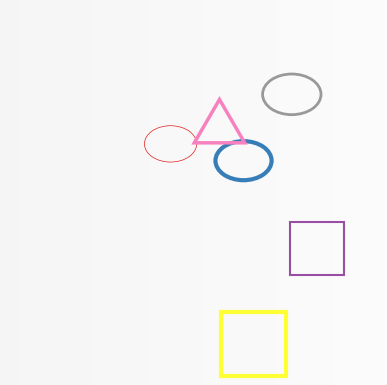[{"shape": "oval", "thickness": 0.5, "radius": 0.34, "center": [0.44, 0.626]}, {"shape": "oval", "thickness": 3, "radius": 0.36, "center": [0.628, 0.583]}, {"shape": "square", "thickness": 1.5, "radius": 0.35, "center": [0.817, 0.355]}, {"shape": "square", "thickness": 3, "radius": 0.42, "center": [0.653, 0.106]}, {"shape": "triangle", "thickness": 2.5, "radius": 0.38, "center": [0.566, 0.667]}, {"shape": "oval", "thickness": 2, "radius": 0.38, "center": [0.753, 0.755]}]